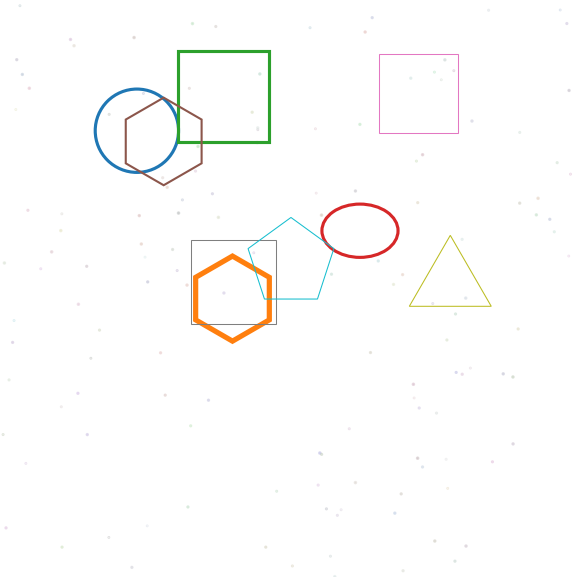[{"shape": "circle", "thickness": 1.5, "radius": 0.36, "center": [0.237, 0.773]}, {"shape": "hexagon", "thickness": 2.5, "radius": 0.37, "center": [0.403, 0.482]}, {"shape": "square", "thickness": 1.5, "radius": 0.39, "center": [0.386, 0.832]}, {"shape": "oval", "thickness": 1.5, "radius": 0.33, "center": [0.623, 0.6]}, {"shape": "hexagon", "thickness": 1, "radius": 0.38, "center": [0.283, 0.754]}, {"shape": "square", "thickness": 0.5, "radius": 0.34, "center": [0.725, 0.838]}, {"shape": "square", "thickness": 0.5, "radius": 0.37, "center": [0.405, 0.511]}, {"shape": "triangle", "thickness": 0.5, "radius": 0.41, "center": [0.78, 0.51]}, {"shape": "pentagon", "thickness": 0.5, "radius": 0.39, "center": [0.504, 0.544]}]